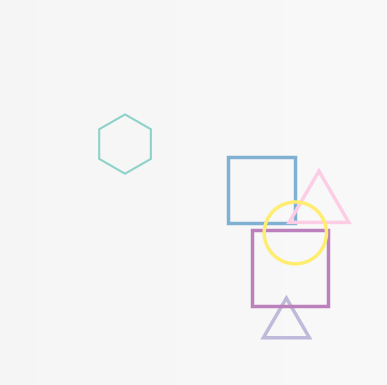[{"shape": "hexagon", "thickness": 1.5, "radius": 0.38, "center": [0.323, 0.626]}, {"shape": "triangle", "thickness": 2.5, "radius": 0.34, "center": [0.739, 0.157]}, {"shape": "square", "thickness": 2.5, "radius": 0.43, "center": [0.675, 0.506]}, {"shape": "triangle", "thickness": 2.5, "radius": 0.44, "center": [0.823, 0.467]}, {"shape": "square", "thickness": 2.5, "radius": 0.49, "center": [0.749, 0.304]}, {"shape": "circle", "thickness": 2.5, "radius": 0.4, "center": [0.762, 0.395]}]